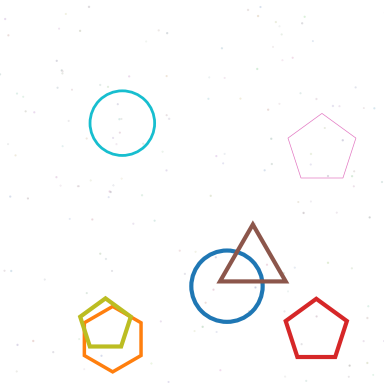[{"shape": "circle", "thickness": 3, "radius": 0.46, "center": [0.59, 0.257]}, {"shape": "hexagon", "thickness": 2.5, "radius": 0.42, "center": [0.293, 0.119]}, {"shape": "pentagon", "thickness": 3, "radius": 0.42, "center": [0.822, 0.14]}, {"shape": "triangle", "thickness": 3, "radius": 0.49, "center": [0.657, 0.318]}, {"shape": "pentagon", "thickness": 0.5, "radius": 0.46, "center": [0.836, 0.613]}, {"shape": "pentagon", "thickness": 3, "radius": 0.35, "center": [0.274, 0.156]}, {"shape": "circle", "thickness": 2, "radius": 0.42, "center": [0.318, 0.68]}]